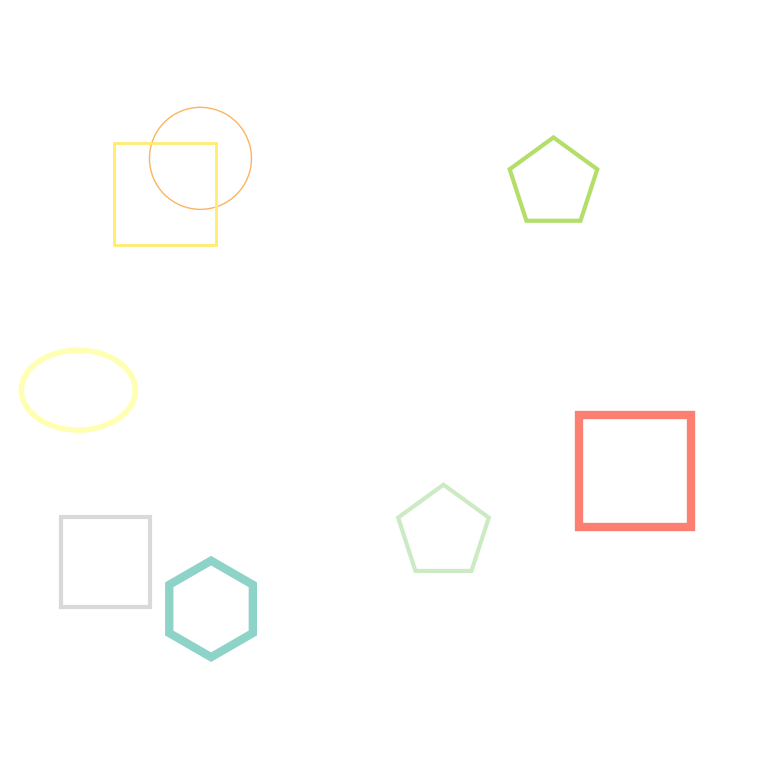[{"shape": "hexagon", "thickness": 3, "radius": 0.31, "center": [0.274, 0.209]}, {"shape": "oval", "thickness": 2, "radius": 0.37, "center": [0.102, 0.493]}, {"shape": "square", "thickness": 3, "radius": 0.36, "center": [0.825, 0.388]}, {"shape": "circle", "thickness": 0.5, "radius": 0.33, "center": [0.26, 0.794]}, {"shape": "pentagon", "thickness": 1.5, "radius": 0.3, "center": [0.719, 0.762]}, {"shape": "square", "thickness": 1.5, "radius": 0.29, "center": [0.137, 0.27]}, {"shape": "pentagon", "thickness": 1.5, "radius": 0.31, "center": [0.576, 0.309]}, {"shape": "square", "thickness": 1, "radius": 0.33, "center": [0.215, 0.748]}]